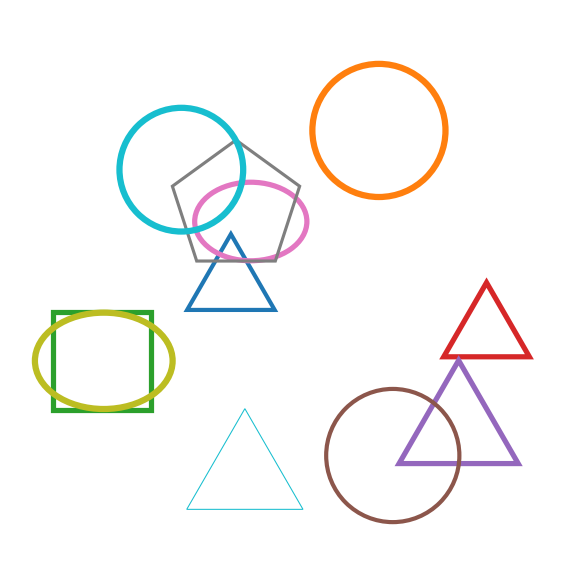[{"shape": "triangle", "thickness": 2, "radius": 0.44, "center": [0.4, 0.506]}, {"shape": "circle", "thickness": 3, "radius": 0.58, "center": [0.656, 0.773]}, {"shape": "square", "thickness": 2.5, "radius": 0.42, "center": [0.177, 0.375]}, {"shape": "triangle", "thickness": 2.5, "radius": 0.43, "center": [0.842, 0.424]}, {"shape": "triangle", "thickness": 2.5, "radius": 0.6, "center": [0.794, 0.256]}, {"shape": "circle", "thickness": 2, "radius": 0.58, "center": [0.68, 0.21]}, {"shape": "oval", "thickness": 2.5, "radius": 0.49, "center": [0.434, 0.616]}, {"shape": "pentagon", "thickness": 1.5, "radius": 0.58, "center": [0.409, 0.641]}, {"shape": "oval", "thickness": 3, "radius": 0.6, "center": [0.18, 0.374]}, {"shape": "triangle", "thickness": 0.5, "radius": 0.58, "center": [0.424, 0.175]}, {"shape": "circle", "thickness": 3, "radius": 0.54, "center": [0.314, 0.705]}]